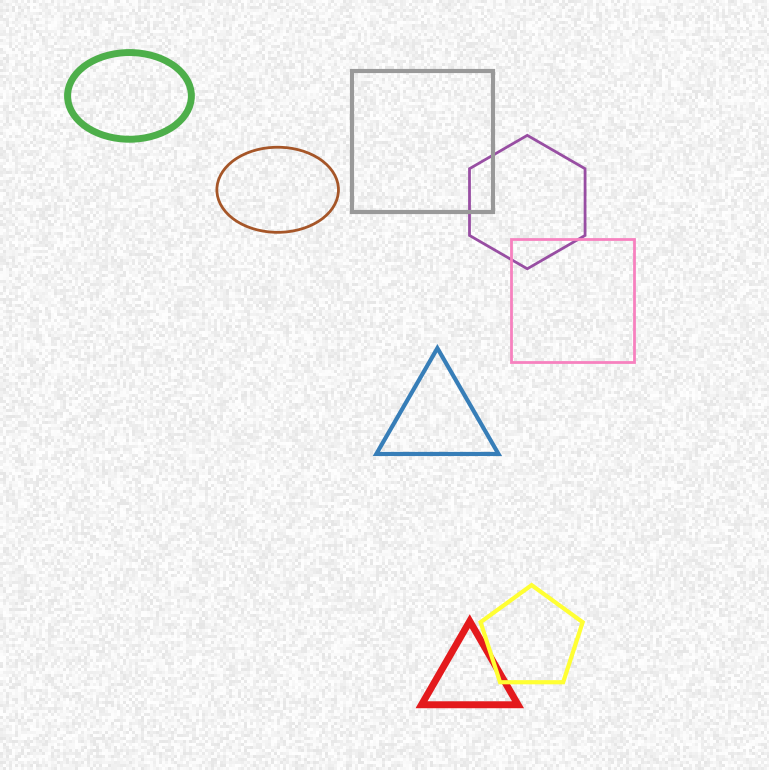[{"shape": "triangle", "thickness": 2.5, "radius": 0.36, "center": [0.61, 0.121]}, {"shape": "triangle", "thickness": 1.5, "radius": 0.46, "center": [0.568, 0.456]}, {"shape": "oval", "thickness": 2.5, "radius": 0.4, "center": [0.168, 0.875]}, {"shape": "hexagon", "thickness": 1, "radius": 0.43, "center": [0.685, 0.738]}, {"shape": "pentagon", "thickness": 1.5, "radius": 0.35, "center": [0.69, 0.17]}, {"shape": "oval", "thickness": 1, "radius": 0.39, "center": [0.361, 0.754]}, {"shape": "square", "thickness": 1, "radius": 0.4, "center": [0.743, 0.61]}, {"shape": "square", "thickness": 1.5, "radius": 0.46, "center": [0.549, 0.816]}]